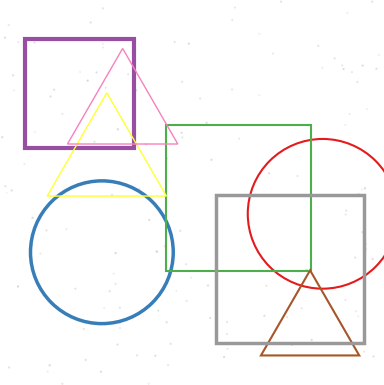[{"shape": "circle", "thickness": 1.5, "radius": 0.97, "center": [0.838, 0.445]}, {"shape": "circle", "thickness": 2.5, "radius": 0.93, "center": [0.265, 0.345]}, {"shape": "square", "thickness": 1.5, "radius": 0.95, "center": [0.619, 0.486]}, {"shape": "square", "thickness": 3, "radius": 0.71, "center": [0.206, 0.758]}, {"shape": "triangle", "thickness": 1, "radius": 0.89, "center": [0.277, 0.58]}, {"shape": "triangle", "thickness": 1.5, "radius": 0.74, "center": [0.805, 0.15]}, {"shape": "triangle", "thickness": 1, "radius": 0.83, "center": [0.319, 0.709]}, {"shape": "square", "thickness": 2.5, "radius": 0.96, "center": [0.753, 0.302]}]